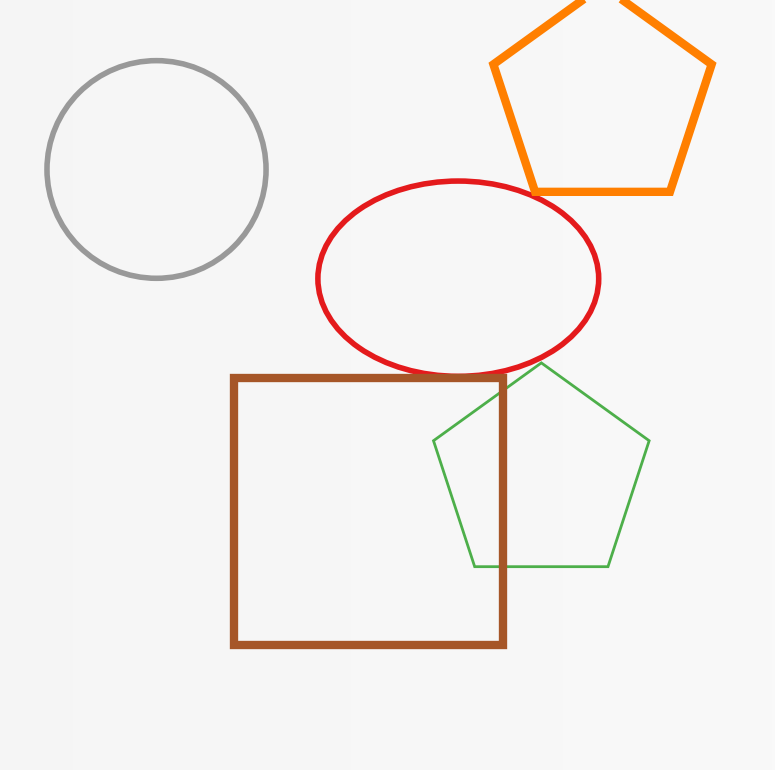[{"shape": "oval", "thickness": 2, "radius": 0.91, "center": [0.591, 0.638]}, {"shape": "pentagon", "thickness": 1, "radius": 0.73, "center": [0.698, 0.382]}, {"shape": "pentagon", "thickness": 3, "radius": 0.74, "center": [0.777, 0.871]}, {"shape": "square", "thickness": 3, "radius": 0.87, "center": [0.475, 0.336]}, {"shape": "circle", "thickness": 2, "radius": 0.71, "center": [0.202, 0.78]}]